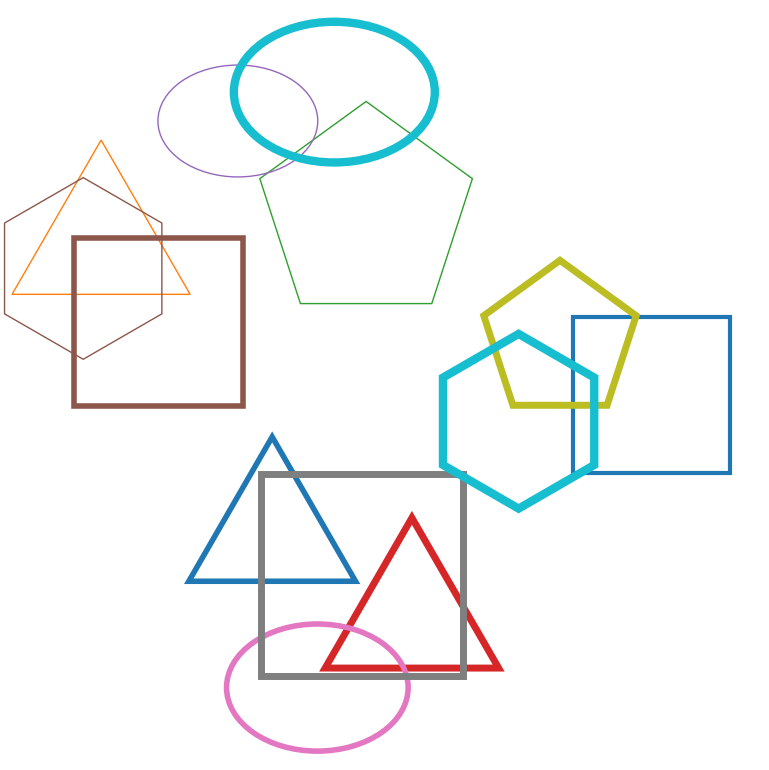[{"shape": "square", "thickness": 1.5, "radius": 0.51, "center": [0.847, 0.487]}, {"shape": "triangle", "thickness": 2, "radius": 0.62, "center": [0.353, 0.308]}, {"shape": "triangle", "thickness": 0.5, "radius": 0.67, "center": [0.131, 0.685]}, {"shape": "pentagon", "thickness": 0.5, "radius": 0.73, "center": [0.475, 0.723]}, {"shape": "triangle", "thickness": 2.5, "radius": 0.65, "center": [0.535, 0.197]}, {"shape": "oval", "thickness": 0.5, "radius": 0.52, "center": [0.309, 0.843]}, {"shape": "square", "thickness": 2, "radius": 0.55, "center": [0.206, 0.582]}, {"shape": "hexagon", "thickness": 0.5, "radius": 0.59, "center": [0.108, 0.651]}, {"shape": "oval", "thickness": 2, "radius": 0.59, "center": [0.412, 0.107]}, {"shape": "square", "thickness": 2.5, "radius": 0.65, "center": [0.47, 0.253]}, {"shape": "pentagon", "thickness": 2.5, "radius": 0.52, "center": [0.727, 0.558]}, {"shape": "oval", "thickness": 3, "radius": 0.65, "center": [0.434, 0.88]}, {"shape": "hexagon", "thickness": 3, "radius": 0.57, "center": [0.674, 0.453]}]